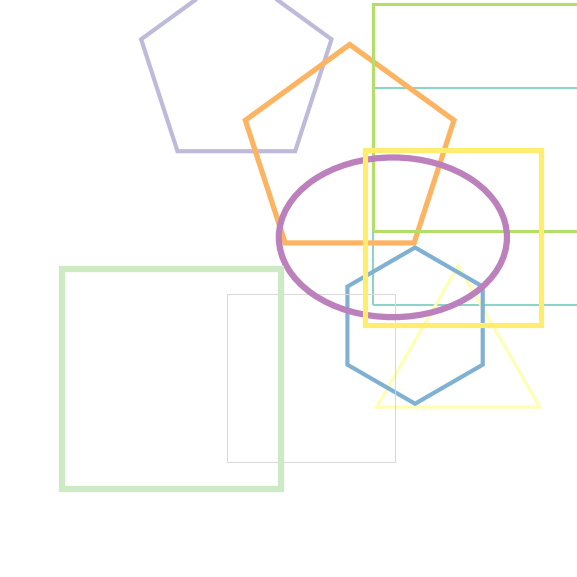[{"shape": "square", "thickness": 1, "radius": 0.94, "center": [0.834, 0.659]}, {"shape": "triangle", "thickness": 1.5, "radius": 0.82, "center": [0.793, 0.376]}, {"shape": "pentagon", "thickness": 2, "radius": 0.87, "center": [0.409, 0.878]}, {"shape": "hexagon", "thickness": 2, "radius": 0.68, "center": [0.719, 0.435]}, {"shape": "pentagon", "thickness": 2.5, "radius": 0.95, "center": [0.605, 0.732]}, {"shape": "square", "thickness": 1.5, "radius": 0.98, "center": [0.842, 0.795]}, {"shape": "square", "thickness": 0.5, "radius": 0.73, "center": [0.539, 0.344]}, {"shape": "oval", "thickness": 3, "radius": 0.99, "center": [0.68, 0.588]}, {"shape": "square", "thickness": 3, "radius": 0.95, "center": [0.297, 0.343]}, {"shape": "square", "thickness": 2.5, "radius": 0.76, "center": [0.784, 0.588]}]